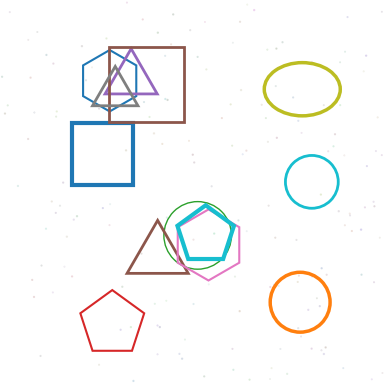[{"shape": "square", "thickness": 3, "radius": 0.4, "center": [0.266, 0.601]}, {"shape": "hexagon", "thickness": 1.5, "radius": 0.4, "center": [0.285, 0.79]}, {"shape": "circle", "thickness": 2.5, "radius": 0.39, "center": [0.78, 0.215]}, {"shape": "circle", "thickness": 1, "radius": 0.44, "center": [0.513, 0.389]}, {"shape": "pentagon", "thickness": 1.5, "radius": 0.44, "center": [0.292, 0.159]}, {"shape": "triangle", "thickness": 2, "radius": 0.39, "center": [0.341, 0.795]}, {"shape": "triangle", "thickness": 2, "radius": 0.46, "center": [0.409, 0.336]}, {"shape": "square", "thickness": 2, "radius": 0.49, "center": [0.38, 0.78]}, {"shape": "hexagon", "thickness": 1.5, "radius": 0.46, "center": [0.542, 0.364]}, {"shape": "triangle", "thickness": 2, "radius": 0.34, "center": [0.299, 0.759]}, {"shape": "oval", "thickness": 2.5, "radius": 0.49, "center": [0.785, 0.768]}, {"shape": "circle", "thickness": 2, "radius": 0.34, "center": [0.81, 0.528]}, {"shape": "pentagon", "thickness": 3, "radius": 0.39, "center": [0.534, 0.39]}]